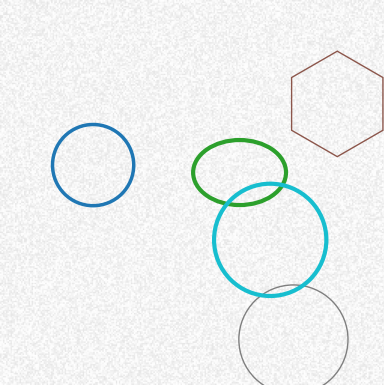[{"shape": "circle", "thickness": 2.5, "radius": 0.53, "center": [0.242, 0.571]}, {"shape": "oval", "thickness": 3, "radius": 0.6, "center": [0.622, 0.552]}, {"shape": "hexagon", "thickness": 1, "radius": 0.68, "center": [0.876, 0.73]}, {"shape": "circle", "thickness": 1, "radius": 0.71, "center": [0.762, 0.118]}, {"shape": "circle", "thickness": 3, "radius": 0.73, "center": [0.702, 0.377]}]